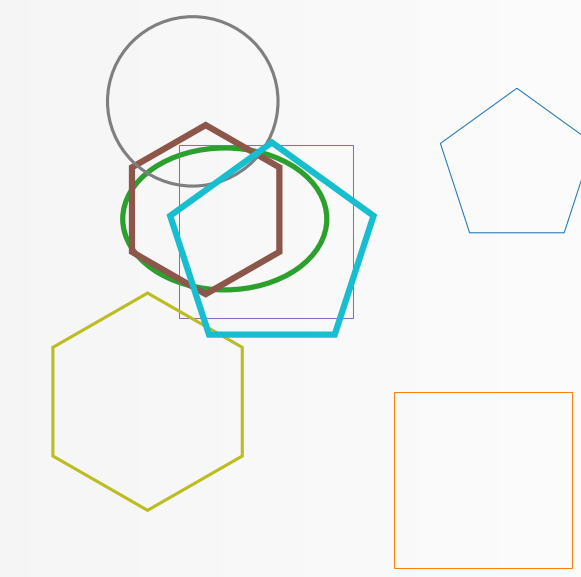[{"shape": "pentagon", "thickness": 0.5, "radius": 0.69, "center": [0.889, 0.708]}, {"shape": "square", "thickness": 0.5, "radius": 0.76, "center": [0.831, 0.168]}, {"shape": "oval", "thickness": 2.5, "radius": 0.88, "center": [0.387, 0.62]}, {"shape": "square", "thickness": 0.5, "radius": 0.75, "center": [0.458, 0.599]}, {"shape": "hexagon", "thickness": 3, "radius": 0.73, "center": [0.354, 0.636]}, {"shape": "circle", "thickness": 1.5, "radius": 0.73, "center": [0.332, 0.824]}, {"shape": "hexagon", "thickness": 1.5, "radius": 0.94, "center": [0.254, 0.304]}, {"shape": "pentagon", "thickness": 3, "radius": 0.92, "center": [0.468, 0.569]}]